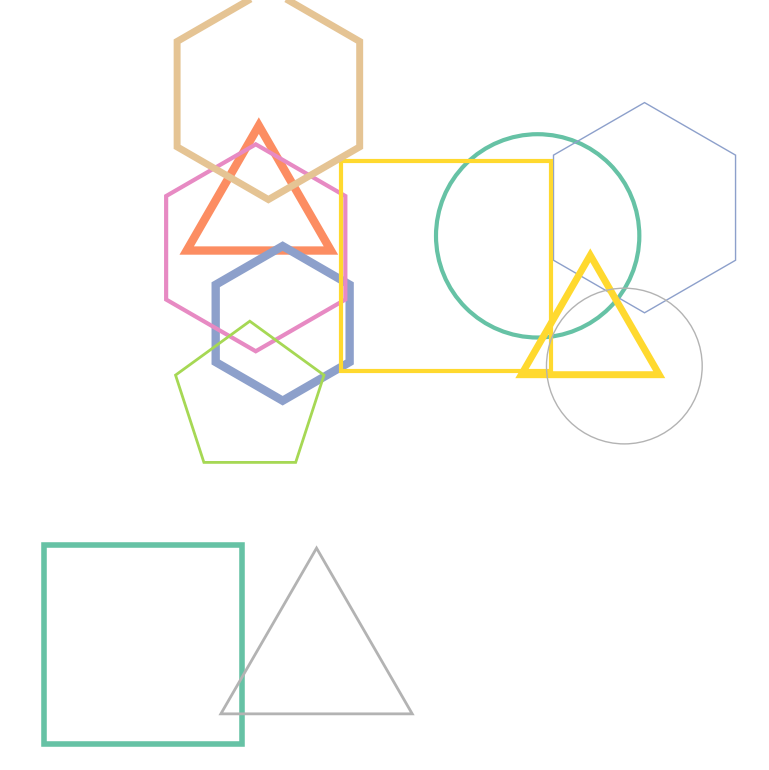[{"shape": "circle", "thickness": 1.5, "radius": 0.66, "center": [0.698, 0.694]}, {"shape": "square", "thickness": 2, "radius": 0.64, "center": [0.185, 0.163]}, {"shape": "triangle", "thickness": 3, "radius": 0.54, "center": [0.336, 0.729]}, {"shape": "hexagon", "thickness": 3, "radius": 0.5, "center": [0.367, 0.58]}, {"shape": "hexagon", "thickness": 0.5, "radius": 0.68, "center": [0.837, 0.73]}, {"shape": "hexagon", "thickness": 1.5, "radius": 0.67, "center": [0.332, 0.678]}, {"shape": "pentagon", "thickness": 1, "radius": 0.51, "center": [0.324, 0.481]}, {"shape": "triangle", "thickness": 2.5, "radius": 0.52, "center": [0.767, 0.565]}, {"shape": "square", "thickness": 1.5, "radius": 0.68, "center": [0.579, 0.655]}, {"shape": "hexagon", "thickness": 2.5, "radius": 0.68, "center": [0.349, 0.878]}, {"shape": "circle", "thickness": 0.5, "radius": 0.51, "center": [0.811, 0.525]}, {"shape": "triangle", "thickness": 1, "radius": 0.72, "center": [0.411, 0.145]}]